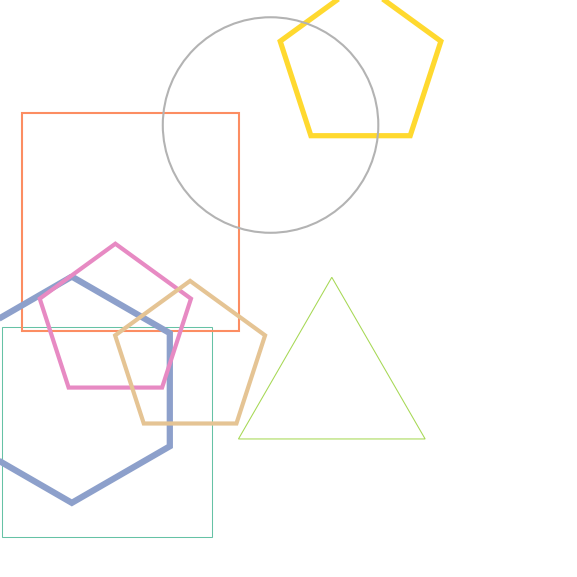[{"shape": "square", "thickness": 0.5, "radius": 0.91, "center": [0.185, 0.252]}, {"shape": "square", "thickness": 1, "radius": 0.94, "center": [0.226, 0.614]}, {"shape": "hexagon", "thickness": 3, "radius": 0.98, "center": [0.124, 0.324]}, {"shape": "pentagon", "thickness": 2, "radius": 0.69, "center": [0.2, 0.439]}, {"shape": "triangle", "thickness": 0.5, "radius": 0.93, "center": [0.575, 0.332]}, {"shape": "pentagon", "thickness": 2.5, "radius": 0.73, "center": [0.624, 0.883]}, {"shape": "pentagon", "thickness": 2, "radius": 0.68, "center": [0.329, 0.376]}, {"shape": "circle", "thickness": 1, "radius": 0.93, "center": [0.468, 0.783]}]